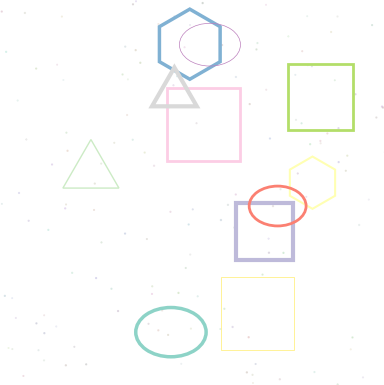[{"shape": "oval", "thickness": 2.5, "radius": 0.46, "center": [0.444, 0.137]}, {"shape": "hexagon", "thickness": 1.5, "radius": 0.34, "center": [0.812, 0.525]}, {"shape": "square", "thickness": 3, "radius": 0.37, "center": [0.687, 0.4]}, {"shape": "oval", "thickness": 2, "radius": 0.37, "center": [0.721, 0.465]}, {"shape": "hexagon", "thickness": 2.5, "radius": 0.46, "center": [0.493, 0.885]}, {"shape": "square", "thickness": 2, "radius": 0.42, "center": [0.833, 0.748]}, {"shape": "square", "thickness": 2, "radius": 0.48, "center": [0.529, 0.676]}, {"shape": "triangle", "thickness": 3, "radius": 0.34, "center": [0.453, 0.757]}, {"shape": "oval", "thickness": 0.5, "radius": 0.4, "center": [0.545, 0.884]}, {"shape": "triangle", "thickness": 1, "radius": 0.42, "center": [0.236, 0.553]}, {"shape": "square", "thickness": 0.5, "radius": 0.47, "center": [0.669, 0.187]}]